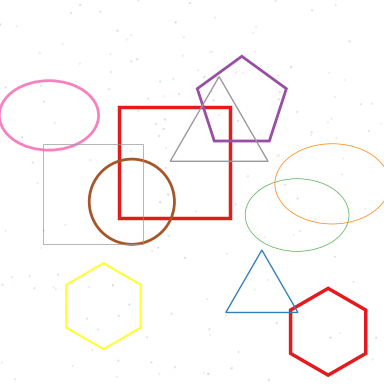[{"shape": "square", "thickness": 2.5, "radius": 0.72, "center": [0.452, 0.578]}, {"shape": "hexagon", "thickness": 2.5, "radius": 0.56, "center": [0.852, 0.138]}, {"shape": "triangle", "thickness": 1, "radius": 0.54, "center": [0.68, 0.242]}, {"shape": "oval", "thickness": 0.5, "radius": 0.67, "center": [0.772, 0.441]}, {"shape": "pentagon", "thickness": 2, "radius": 0.61, "center": [0.628, 0.732]}, {"shape": "oval", "thickness": 0.5, "radius": 0.74, "center": [0.863, 0.522]}, {"shape": "hexagon", "thickness": 1.5, "radius": 0.56, "center": [0.269, 0.205]}, {"shape": "circle", "thickness": 2, "radius": 0.55, "center": [0.342, 0.476]}, {"shape": "oval", "thickness": 2, "radius": 0.64, "center": [0.127, 0.7]}, {"shape": "triangle", "thickness": 1, "radius": 0.73, "center": [0.569, 0.654]}, {"shape": "square", "thickness": 0.5, "radius": 0.65, "center": [0.242, 0.496]}]